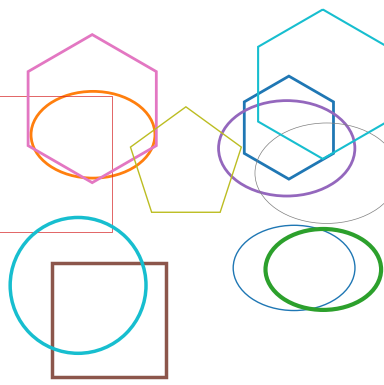[{"shape": "oval", "thickness": 1, "radius": 0.79, "center": [0.764, 0.304]}, {"shape": "hexagon", "thickness": 2, "radius": 0.67, "center": [0.75, 0.669]}, {"shape": "oval", "thickness": 2, "radius": 0.8, "center": [0.242, 0.65]}, {"shape": "oval", "thickness": 3, "radius": 0.75, "center": [0.84, 0.3]}, {"shape": "square", "thickness": 0.5, "radius": 0.89, "center": [0.114, 0.574]}, {"shape": "oval", "thickness": 2, "radius": 0.89, "center": [0.745, 0.615]}, {"shape": "square", "thickness": 2.5, "radius": 0.74, "center": [0.283, 0.168]}, {"shape": "hexagon", "thickness": 2, "radius": 0.96, "center": [0.239, 0.718]}, {"shape": "oval", "thickness": 0.5, "radius": 0.93, "center": [0.849, 0.55]}, {"shape": "pentagon", "thickness": 1, "radius": 0.76, "center": [0.483, 0.571]}, {"shape": "hexagon", "thickness": 1.5, "radius": 0.97, "center": [0.838, 0.781]}, {"shape": "circle", "thickness": 2.5, "radius": 0.88, "center": [0.203, 0.259]}]